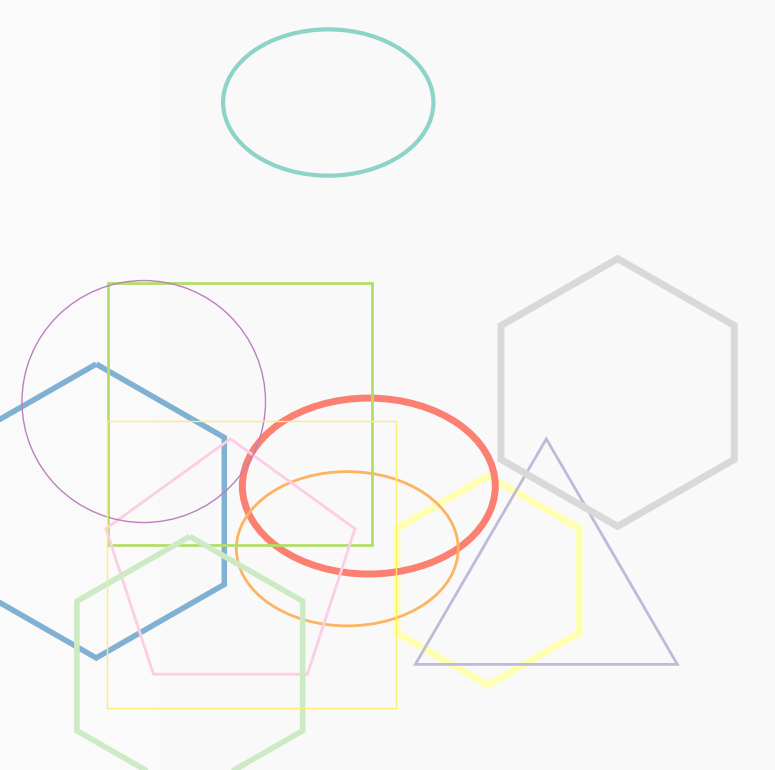[{"shape": "oval", "thickness": 1.5, "radius": 0.68, "center": [0.424, 0.867]}, {"shape": "hexagon", "thickness": 2.5, "radius": 0.68, "center": [0.63, 0.246]}, {"shape": "triangle", "thickness": 1, "radius": 0.98, "center": [0.705, 0.235]}, {"shape": "oval", "thickness": 2.5, "radius": 0.82, "center": [0.476, 0.369]}, {"shape": "hexagon", "thickness": 2, "radius": 0.95, "center": [0.124, 0.336]}, {"shape": "oval", "thickness": 1, "radius": 0.72, "center": [0.448, 0.287]}, {"shape": "square", "thickness": 1, "radius": 0.85, "center": [0.31, 0.462]}, {"shape": "pentagon", "thickness": 1, "radius": 0.84, "center": [0.297, 0.261]}, {"shape": "hexagon", "thickness": 2.5, "radius": 0.87, "center": [0.797, 0.49]}, {"shape": "circle", "thickness": 0.5, "radius": 0.79, "center": [0.185, 0.479]}, {"shape": "hexagon", "thickness": 2, "radius": 0.84, "center": [0.245, 0.135]}, {"shape": "square", "thickness": 0.5, "radius": 0.93, "center": [0.324, 0.267]}]